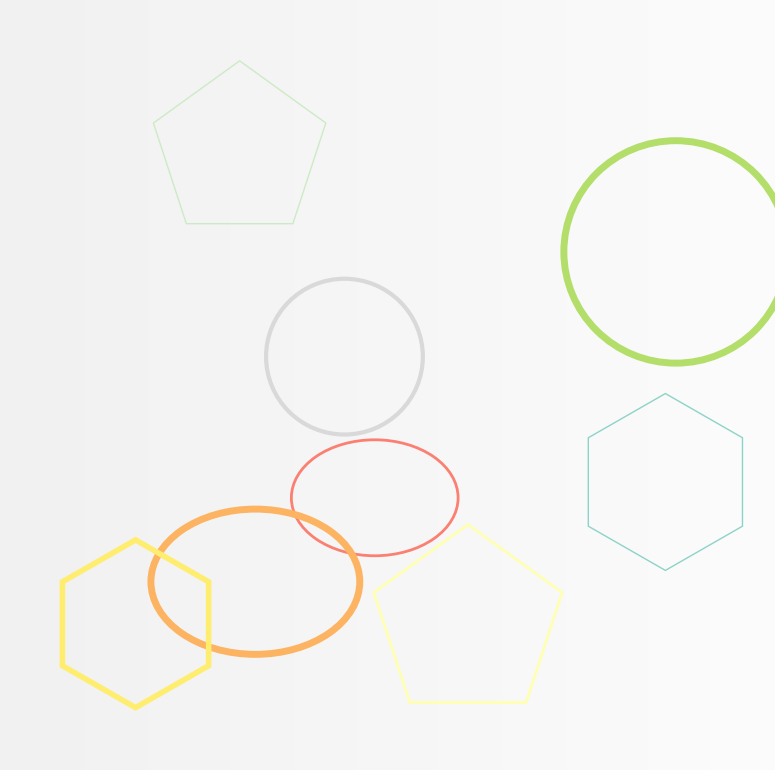[{"shape": "hexagon", "thickness": 0.5, "radius": 0.57, "center": [0.859, 0.374]}, {"shape": "pentagon", "thickness": 1, "radius": 0.64, "center": [0.604, 0.191]}, {"shape": "oval", "thickness": 1, "radius": 0.54, "center": [0.484, 0.354]}, {"shape": "oval", "thickness": 2.5, "radius": 0.67, "center": [0.329, 0.245]}, {"shape": "circle", "thickness": 2.5, "radius": 0.72, "center": [0.872, 0.673]}, {"shape": "circle", "thickness": 1.5, "radius": 0.51, "center": [0.444, 0.537]}, {"shape": "pentagon", "thickness": 0.5, "radius": 0.58, "center": [0.309, 0.804]}, {"shape": "hexagon", "thickness": 2, "radius": 0.54, "center": [0.175, 0.19]}]